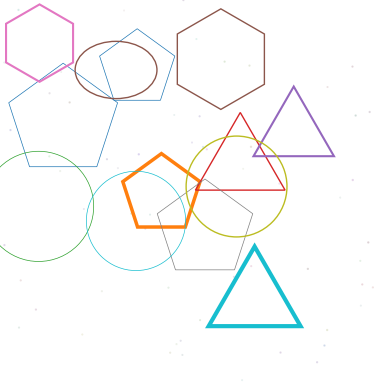[{"shape": "pentagon", "thickness": 0.5, "radius": 0.74, "center": [0.164, 0.687]}, {"shape": "pentagon", "thickness": 0.5, "radius": 0.51, "center": [0.356, 0.823]}, {"shape": "pentagon", "thickness": 2.5, "radius": 0.53, "center": [0.419, 0.496]}, {"shape": "circle", "thickness": 0.5, "radius": 0.72, "center": [0.1, 0.464]}, {"shape": "triangle", "thickness": 1, "radius": 0.67, "center": [0.624, 0.573]}, {"shape": "triangle", "thickness": 1.5, "radius": 0.6, "center": [0.763, 0.655]}, {"shape": "hexagon", "thickness": 1, "radius": 0.65, "center": [0.574, 0.846]}, {"shape": "oval", "thickness": 1, "radius": 0.53, "center": [0.301, 0.818]}, {"shape": "hexagon", "thickness": 1.5, "radius": 0.5, "center": [0.103, 0.888]}, {"shape": "pentagon", "thickness": 0.5, "radius": 0.65, "center": [0.532, 0.405]}, {"shape": "circle", "thickness": 1, "radius": 0.65, "center": [0.614, 0.516]}, {"shape": "triangle", "thickness": 3, "radius": 0.69, "center": [0.661, 0.222]}, {"shape": "circle", "thickness": 0.5, "radius": 0.64, "center": [0.353, 0.426]}]